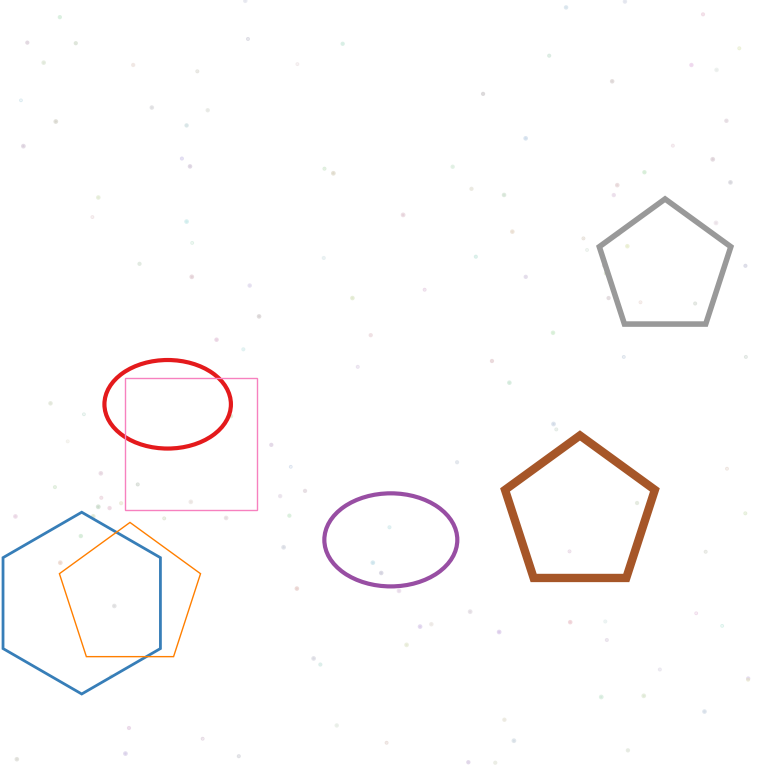[{"shape": "oval", "thickness": 1.5, "radius": 0.41, "center": [0.218, 0.475]}, {"shape": "hexagon", "thickness": 1, "radius": 0.59, "center": [0.106, 0.217]}, {"shape": "oval", "thickness": 1.5, "radius": 0.43, "center": [0.508, 0.299]}, {"shape": "pentagon", "thickness": 0.5, "radius": 0.48, "center": [0.169, 0.225]}, {"shape": "pentagon", "thickness": 3, "radius": 0.51, "center": [0.753, 0.332]}, {"shape": "square", "thickness": 0.5, "radius": 0.43, "center": [0.248, 0.423]}, {"shape": "pentagon", "thickness": 2, "radius": 0.45, "center": [0.864, 0.652]}]